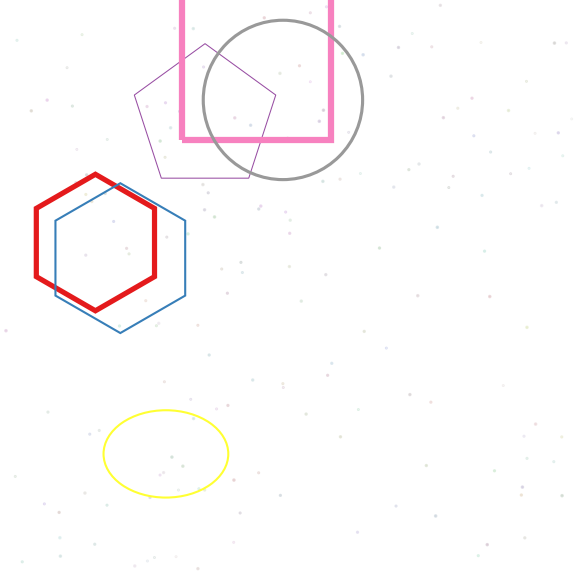[{"shape": "hexagon", "thickness": 2.5, "radius": 0.59, "center": [0.165, 0.579]}, {"shape": "hexagon", "thickness": 1, "radius": 0.65, "center": [0.208, 0.552]}, {"shape": "pentagon", "thickness": 0.5, "radius": 0.64, "center": [0.355, 0.795]}, {"shape": "oval", "thickness": 1, "radius": 0.54, "center": [0.287, 0.213]}, {"shape": "square", "thickness": 3, "radius": 0.64, "center": [0.444, 0.886]}, {"shape": "circle", "thickness": 1.5, "radius": 0.69, "center": [0.49, 0.826]}]